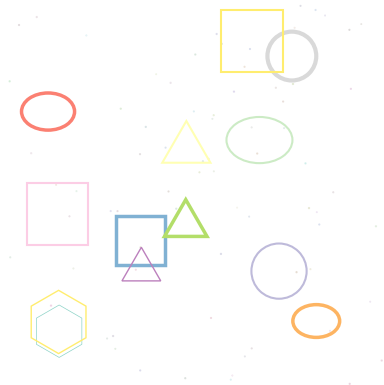[{"shape": "hexagon", "thickness": 0.5, "radius": 0.34, "center": [0.154, 0.14]}, {"shape": "triangle", "thickness": 1.5, "radius": 0.36, "center": [0.484, 0.613]}, {"shape": "circle", "thickness": 1.5, "radius": 0.36, "center": [0.725, 0.296]}, {"shape": "oval", "thickness": 2.5, "radius": 0.34, "center": [0.125, 0.71]}, {"shape": "square", "thickness": 2.5, "radius": 0.32, "center": [0.365, 0.376]}, {"shape": "oval", "thickness": 2.5, "radius": 0.3, "center": [0.821, 0.166]}, {"shape": "triangle", "thickness": 2.5, "radius": 0.32, "center": [0.482, 0.418]}, {"shape": "square", "thickness": 1.5, "radius": 0.4, "center": [0.15, 0.444]}, {"shape": "circle", "thickness": 3, "radius": 0.32, "center": [0.758, 0.854]}, {"shape": "triangle", "thickness": 1, "radius": 0.29, "center": [0.367, 0.299]}, {"shape": "oval", "thickness": 1.5, "radius": 0.43, "center": [0.674, 0.636]}, {"shape": "square", "thickness": 1.5, "radius": 0.4, "center": [0.655, 0.894]}, {"shape": "hexagon", "thickness": 1, "radius": 0.41, "center": [0.152, 0.164]}]